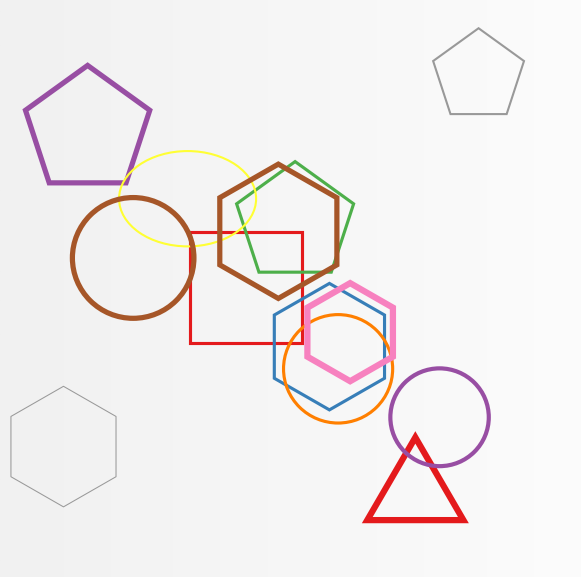[{"shape": "square", "thickness": 1.5, "radius": 0.48, "center": [0.423, 0.501]}, {"shape": "triangle", "thickness": 3, "radius": 0.48, "center": [0.715, 0.146]}, {"shape": "hexagon", "thickness": 1.5, "radius": 0.55, "center": [0.567, 0.399]}, {"shape": "pentagon", "thickness": 1.5, "radius": 0.53, "center": [0.508, 0.613]}, {"shape": "pentagon", "thickness": 2.5, "radius": 0.56, "center": [0.151, 0.773]}, {"shape": "circle", "thickness": 2, "radius": 0.42, "center": [0.756, 0.277]}, {"shape": "circle", "thickness": 1.5, "radius": 0.47, "center": [0.582, 0.36]}, {"shape": "oval", "thickness": 1, "radius": 0.59, "center": [0.323, 0.655]}, {"shape": "circle", "thickness": 2.5, "radius": 0.52, "center": [0.229, 0.552]}, {"shape": "hexagon", "thickness": 2.5, "radius": 0.58, "center": [0.479, 0.599]}, {"shape": "hexagon", "thickness": 3, "radius": 0.42, "center": [0.602, 0.424]}, {"shape": "pentagon", "thickness": 1, "radius": 0.41, "center": [0.823, 0.868]}, {"shape": "hexagon", "thickness": 0.5, "radius": 0.52, "center": [0.109, 0.226]}]